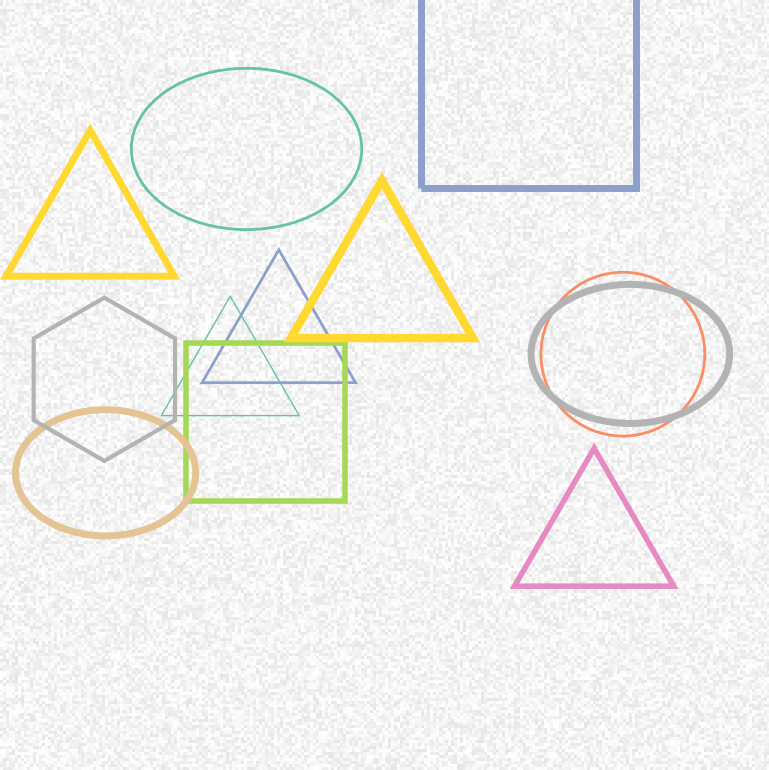[{"shape": "triangle", "thickness": 0.5, "radius": 0.52, "center": [0.299, 0.512]}, {"shape": "oval", "thickness": 1, "radius": 0.75, "center": [0.32, 0.807]}, {"shape": "circle", "thickness": 1, "radius": 0.53, "center": [0.809, 0.54]}, {"shape": "square", "thickness": 2.5, "radius": 0.7, "center": [0.687, 0.896]}, {"shape": "triangle", "thickness": 1, "radius": 0.58, "center": [0.362, 0.561]}, {"shape": "triangle", "thickness": 2, "radius": 0.6, "center": [0.772, 0.298]}, {"shape": "square", "thickness": 2, "radius": 0.51, "center": [0.345, 0.452]}, {"shape": "triangle", "thickness": 3, "radius": 0.68, "center": [0.496, 0.629]}, {"shape": "triangle", "thickness": 2.5, "radius": 0.63, "center": [0.117, 0.704]}, {"shape": "oval", "thickness": 2.5, "radius": 0.59, "center": [0.137, 0.386]}, {"shape": "oval", "thickness": 2.5, "radius": 0.65, "center": [0.819, 0.54]}, {"shape": "hexagon", "thickness": 1.5, "radius": 0.53, "center": [0.136, 0.507]}]